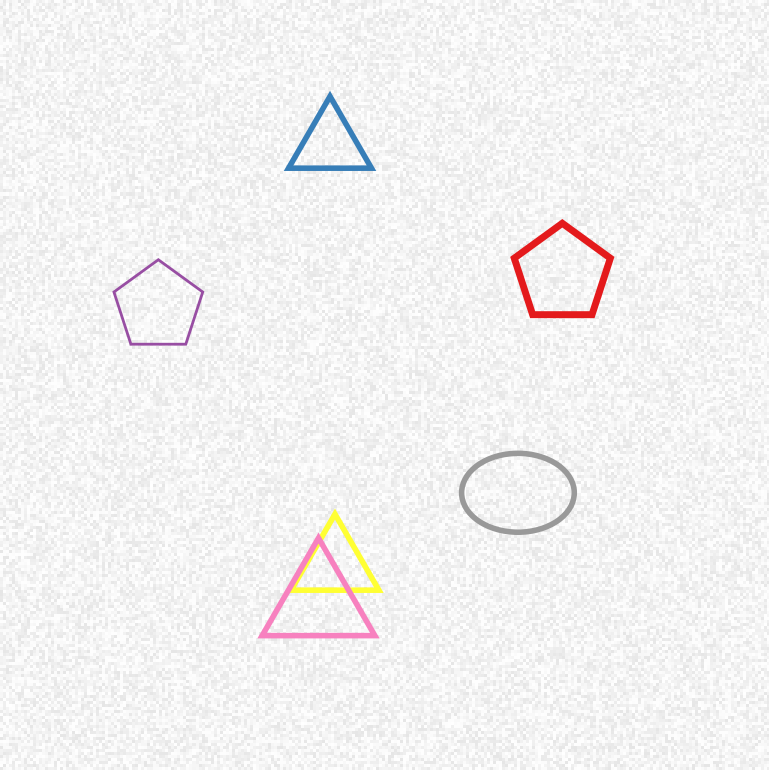[{"shape": "pentagon", "thickness": 2.5, "radius": 0.33, "center": [0.73, 0.644]}, {"shape": "triangle", "thickness": 2, "radius": 0.31, "center": [0.429, 0.813]}, {"shape": "pentagon", "thickness": 1, "radius": 0.3, "center": [0.206, 0.602]}, {"shape": "triangle", "thickness": 2, "radius": 0.33, "center": [0.435, 0.266]}, {"shape": "triangle", "thickness": 2, "radius": 0.42, "center": [0.414, 0.217]}, {"shape": "oval", "thickness": 2, "radius": 0.37, "center": [0.673, 0.36]}]